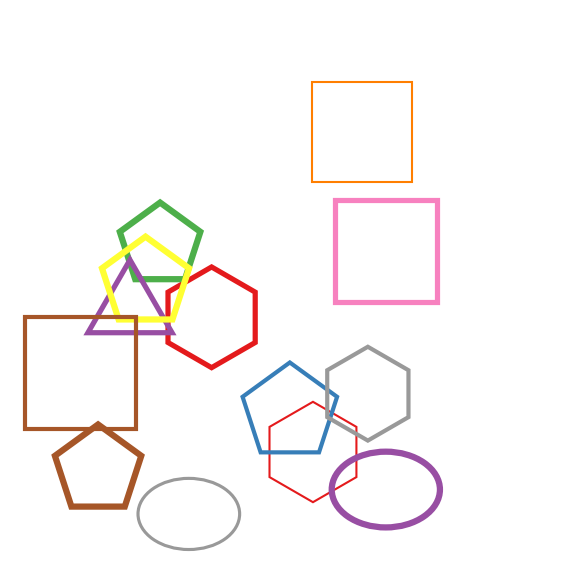[{"shape": "hexagon", "thickness": 1, "radius": 0.43, "center": [0.542, 0.216]}, {"shape": "hexagon", "thickness": 2.5, "radius": 0.44, "center": [0.366, 0.45]}, {"shape": "pentagon", "thickness": 2, "radius": 0.43, "center": [0.502, 0.285]}, {"shape": "pentagon", "thickness": 3, "radius": 0.37, "center": [0.277, 0.575]}, {"shape": "oval", "thickness": 3, "radius": 0.47, "center": [0.668, 0.151]}, {"shape": "triangle", "thickness": 2.5, "radius": 0.42, "center": [0.225, 0.465]}, {"shape": "square", "thickness": 1, "radius": 0.43, "center": [0.626, 0.77]}, {"shape": "pentagon", "thickness": 3, "radius": 0.4, "center": [0.252, 0.51]}, {"shape": "square", "thickness": 2, "radius": 0.48, "center": [0.139, 0.353]}, {"shape": "pentagon", "thickness": 3, "radius": 0.39, "center": [0.17, 0.186]}, {"shape": "square", "thickness": 2.5, "radius": 0.44, "center": [0.668, 0.565]}, {"shape": "hexagon", "thickness": 2, "radius": 0.41, "center": [0.637, 0.317]}, {"shape": "oval", "thickness": 1.5, "radius": 0.44, "center": [0.327, 0.109]}]